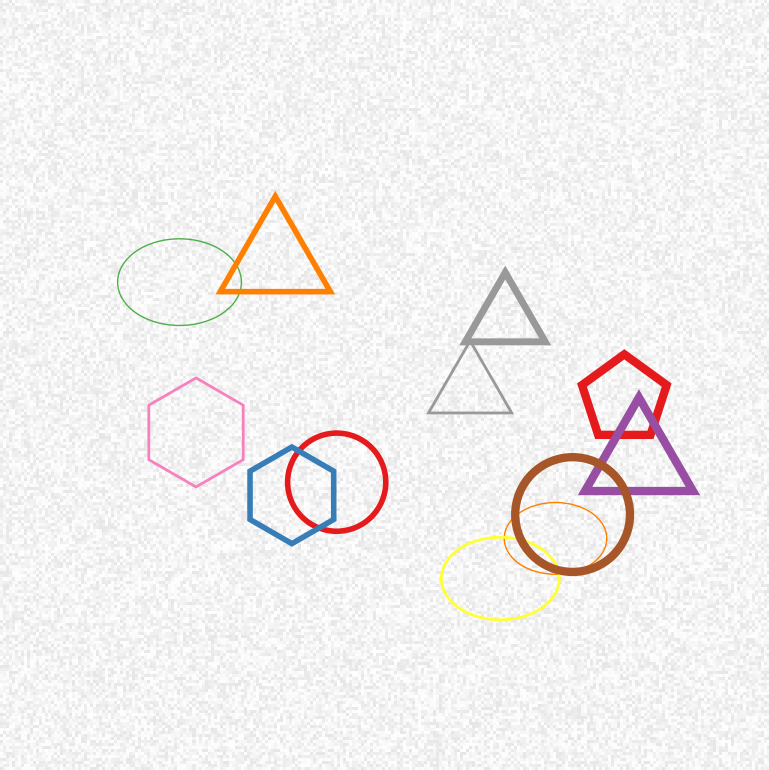[{"shape": "pentagon", "thickness": 3, "radius": 0.29, "center": [0.811, 0.482]}, {"shape": "circle", "thickness": 2, "radius": 0.32, "center": [0.437, 0.374]}, {"shape": "hexagon", "thickness": 2, "radius": 0.31, "center": [0.379, 0.357]}, {"shape": "oval", "thickness": 0.5, "radius": 0.4, "center": [0.233, 0.634]}, {"shape": "triangle", "thickness": 3, "radius": 0.4, "center": [0.83, 0.403]}, {"shape": "oval", "thickness": 0.5, "radius": 0.33, "center": [0.721, 0.301]}, {"shape": "triangle", "thickness": 2, "radius": 0.41, "center": [0.358, 0.662]}, {"shape": "oval", "thickness": 1, "radius": 0.38, "center": [0.65, 0.249]}, {"shape": "circle", "thickness": 3, "radius": 0.37, "center": [0.744, 0.332]}, {"shape": "hexagon", "thickness": 1, "radius": 0.35, "center": [0.255, 0.438]}, {"shape": "triangle", "thickness": 1, "radius": 0.31, "center": [0.611, 0.495]}, {"shape": "triangle", "thickness": 2.5, "radius": 0.3, "center": [0.656, 0.586]}]